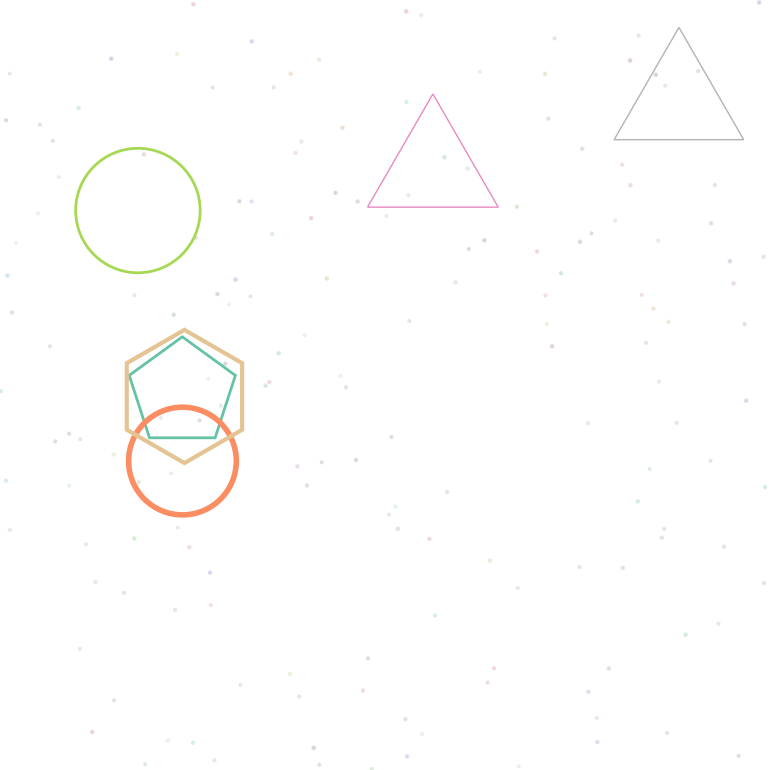[{"shape": "pentagon", "thickness": 1, "radius": 0.36, "center": [0.237, 0.49]}, {"shape": "circle", "thickness": 2, "radius": 0.35, "center": [0.237, 0.401]}, {"shape": "triangle", "thickness": 0.5, "radius": 0.49, "center": [0.562, 0.78]}, {"shape": "circle", "thickness": 1, "radius": 0.4, "center": [0.179, 0.727]}, {"shape": "hexagon", "thickness": 1.5, "radius": 0.43, "center": [0.24, 0.485]}, {"shape": "triangle", "thickness": 0.5, "radius": 0.49, "center": [0.882, 0.867]}]